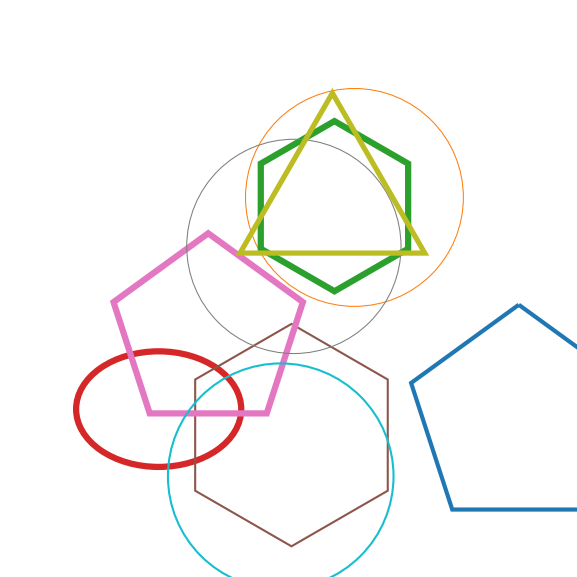[{"shape": "pentagon", "thickness": 2, "radius": 0.98, "center": [0.898, 0.275]}, {"shape": "circle", "thickness": 0.5, "radius": 0.94, "center": [0.614, 0.657]}, {"shape": "hexagon", "thickness": 3, "radius": 0.74, "center": [0.579, 0.642]}, {"shape": "oval", "thickness": 3, "radius": 0.71, "center": [0.275, 0.291]}, {"shape": "hexagon", "thickness": 1, "radius": 0.96, "center": [0.505, 0.246]}, {"shape": "pentagon", "thickness": 3, "radius": 0.86, "center": [0.361, 0.423]}, {"shape": "circle", "thickness": 0.5, "radius": 0.93, "center": [0.509, 0.572]}, {"shape": "triangle", "thickness": 2.5, "radius": 0.92, "center": [0.576, 0.653]}, {"shape": "circle", "thickness": 1, "radius": 0.98, "center": [0.486, 0.174]}]